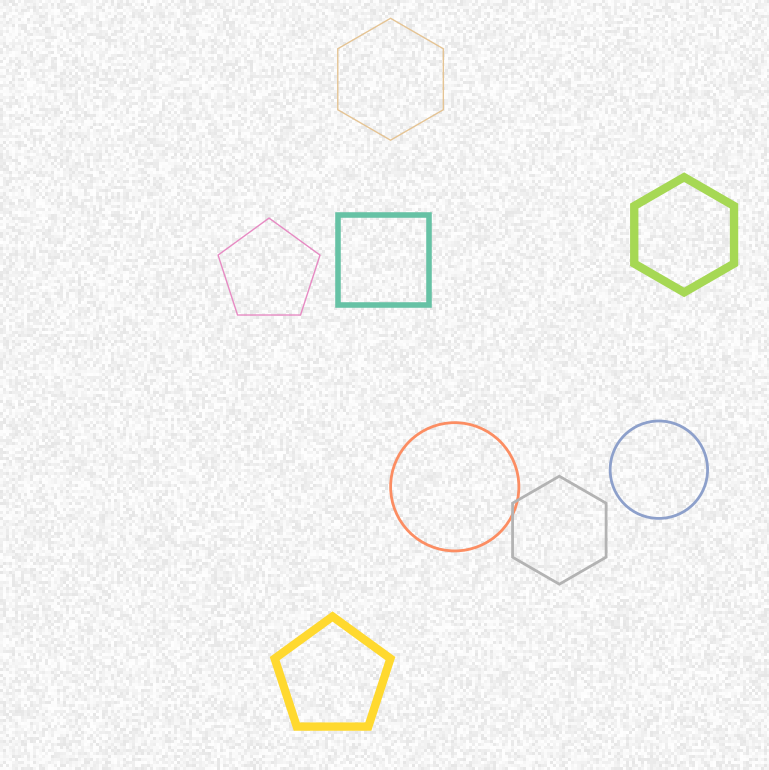[{"shape": "square", "thickness": 2, "radius": 0.29, "center": [0.498, 0.663]}, {"shape": "circle", "thickness": 1, "radius": 0.42, "center": [0.591, 0.368]}, {"shape": "circle", "thickness": 1, "radius": 0.32, "center": [0.856, 0.39]}, {"shape": "pentagon", "thickness": 0.5, "radius": 0.35, "center": [0.349, 0.647]}, {"shape": "hexagon", "thickness": 3, "radius": 0.37, "center": [0.888, 0.695]}, {"shape": "pentagon", "thickness": 3, "radius": 0.4, "center": [0.432, 0.12]}, {"shape": "hexagon", "thickness": 0.5, "radius": 0.4, "center": [0.507, 0.897]}, {"shape": "hexagon", "thickness": 1, "radius": 0.35, "center": [0.726, 0.311]}]